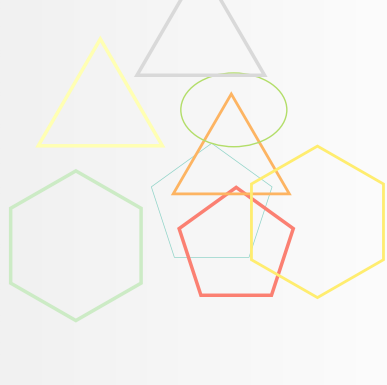[{"shape": "pentagon", "thickness": 0.5, "radius": 0.82, "center": [0.546, 0.464]}, {"shape": "triangle", "thickness": 2.5, "radius": 0.92, "center": [0.259, 0.714]}, {"shape": "pentagon", "thickness": 2.5, "radius": 0.77, "center": [0.61, 0.358]}, {"shape": "triangle", "thickness": 2, "radius": 0.86, "center": [0.597, 0.583]}, {"shape": "oval", "thickness": 1, "radius": 0.68, "center": [0.603, 0.715]}, {"shape": "triangle", "thickness": 2.5, "radius": 0.95, "center": [0.518, 0.9]}, {"shape": "hexagon", "thickness": 2.5, "radius": 0.97, "center": [0.196, 0.362]}, {"shape": "hexagon", "thickness": 2, "radius": 0.98, "center": [0.819, 0.424]}]